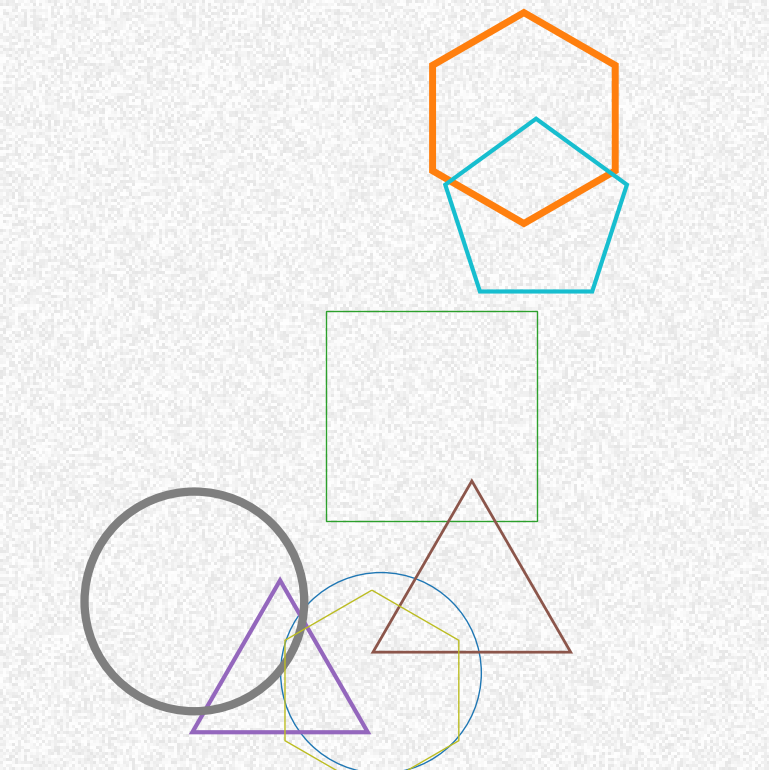[{"shape": "circle", "thickness": 0.5, "radius": 0.65, "center": [0.495, 0.126]}, {"shape": "hexagon", "thickness": 2.5, "radius": 0.68, "center": [0.68, 0.847]}, {"shape": "square", "thickness": 0.5, "radius": 0.68, "center": [0.56, 0.46]}, {"shape": "triangle", "thickness": 1.5, "radius": 0.66, "center": [0.364, 0.115]}, {"shape": "triangle", "thickness": 1, "radius": 0.74, "center": [0.613, 0.227]}, {"shape": "circle", "thickness": 3, "radius": 0.71, "center": [0.252, 0.219]}, {"shape": "hexagon", "thickness": 0.5, "radius": 0.65, "center": [0.483, 0.103]}, {"shape": "pentagon", "thickness": 1.5, "radius": 0.62, "center": [0.696, 0.722]}]